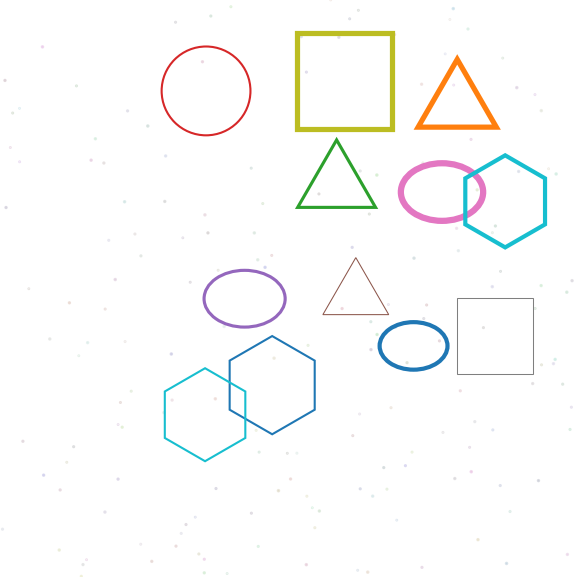[{"shape": "hexagon", "thickness": 1, "radius": 0.43, "center": [0.471, 0.332]}, {"shape": "oval", "thickness": 2, "radius": 0.29, "center": [0.716, 0.4]}, {"shape": "triangle", "thickness": 2.5, "radius": 0.39, "center": [0.792, 0.818]}, {"shape": "triangle", "thickness": 1.5, "radius": 0.39, "center": [0.583, 0.679]}, {"shape": "circle", "thickness": 1, "radius": 0.38, "center": [0.357, 0.842]}, {"shape": "oval", "thickness": 1.5, "radius": 0.35, "center": [0.424, 0.482]}, {"shape": "triangle", "thickness": 0.5, "radius": 0.33, "center": [0.616, 0.487]}, {"shape": "oval", "thickness": 3, "radius": 0.36, "center": [0.765, 0.667]}, {"shape": "square", "thickness": 0.5, "radius": 0.33, "center": [0.858, 0.417]}, {"shape": "square", "thickness": 2.5, "radius": 0.41, "center": [0.597, 0.859]}, {"shape": "hexagon", "thickness": 1, "radius": 0.4, "center": [0.355, 0.281]}, {"shape": "hexagon", "thickness": 2, "radius": 0.4, "center": [0.875, 0.65]}]